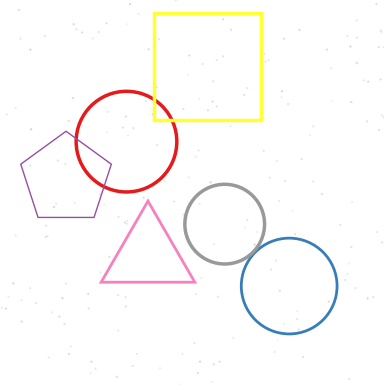[{"shape": "circle", "thickness": 2.5, "radius": 0.65, "center": [0.329, 0.632]}, {"shape": "circle", "thickness": 2, "radius": 0.62, "center": [0.751, 0.257]}, {"shape": "pentagon", "thickness": 1, "radius": 0.62, "center": [0.172, 0.535]}, {"shape": "square", "thickness": 2.5, "radius": 0.7, "center": [0.54, 0.828]}, {"shape": "triangle", "thickness": 2, "radius": 0.7, "center": [0.384, 0.337]}, {"shape": "circle", "thickness": 2.5, "radius": 0.52, "center": [0.584, 0.418]}]